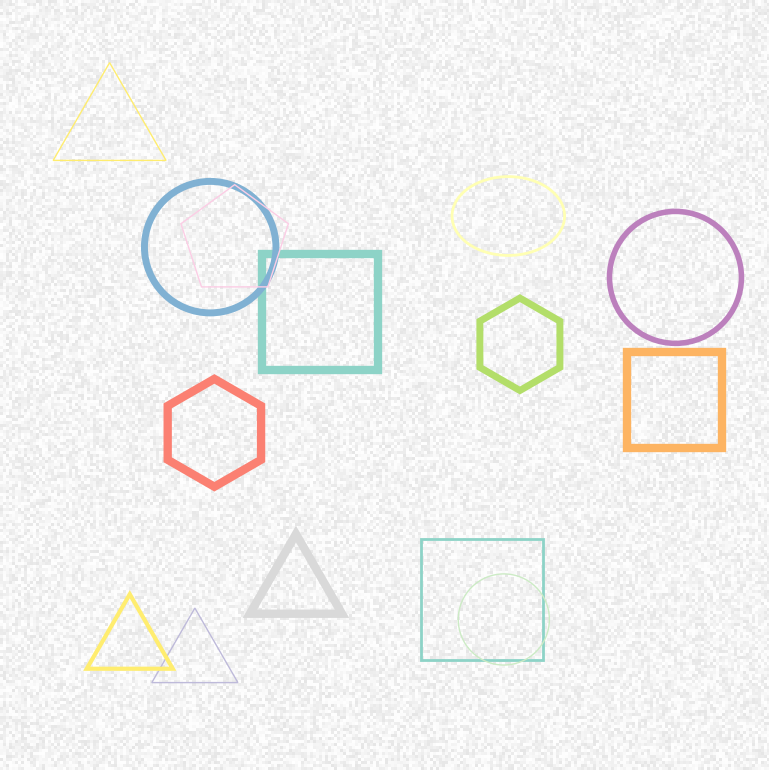[{"shape": "square", "thickness": 1, "radius": 0.39, "center": [0.626, 0.221]}, {"shape": "square", "thickness": 3, "radius": 0.38, "center": [0.415, 0.595]}, {"shape": "oval", "thickness": 1, "radius": 0.37, "center": [0.66, 0.719]}, {"shape": "triangle", "thickness": 0.5, "radius": 0.32, "center": [0.253, 0.146]}, {"shape": "hexagon", "thickness": 3, "radius": 0.35, "center": [0.278, 0.438]}, {"shape": "circle", "thickness": 2.5, "radius": 0.43, "center": [0.273, 0.679]}, {"shape": "square", "thickness": 3, "radius": 0.31, "center": [0.876, 0.481]}, {"shape": "hexagon", "thickness": 2.5, "radius": 0.3, "center": [0.675, 0.553]}, {"shape": "pentagon", "thickness": 0.5, "radius": 0.37, "center": [0.305, 0.687]}, {"shape": "triangle", "thickness": 3, "radius": 0.35, "center": [0.384, 0.237]}, {"shape": "circle", "thickness": 2, "radius": 0.43, "center": [0.877, 0.64]}, {"shape": "circle", "thickness": 0.5, "radius": 0.3, "center": [0.654, 0.195]}, {"shape": "triangle", "thickness": 0.5, "radius": 0.42, "center": [0.142, 0.834]}, {"shape": "triangle", "thickness": 1.5, "radius": 0.32, "center": [0.169, 0.164]}]